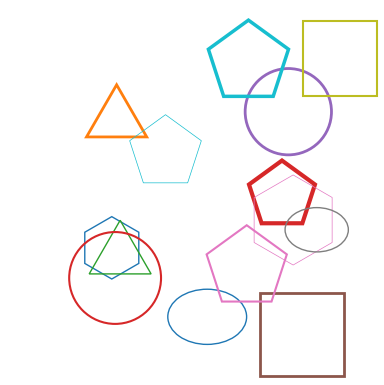[{"shape": "hexagon", "thickness": 1, "radius": 0.4, "center": [0.29, 0.356]}, {"shape": "oval", "thickness": 1, "radius": 0.51, "center": [0.538, 0.177]}, {"shape": "triangle", "thickness": 2, "radius": 0.45, "center": [0.303, 0.689]}, {"shape": "triangle", "thickness": 1, "radius": 0.46, "center": [0.312, 0.335]}, {"shape": "circle", "thickness": 1.5, "radius": 0.6, "center": [0.299, 0.278]}, {"shape": "pentagon", "thickness": 3, "radius": 0.45, "center": [0.732, 0.493]}, {"shape": "circle", "thickness": 2, "radius": 0.56, "center": [0.749, 0.71]}, {"shape": "square", "thickness": 2, "radius": 0.54, "center": [0.784, 0.131]}, {"shape": "hexagon", "thickness": 0.5, "radius": 0.58, "center": [0.761, 0.429]}, {"shape": "pentagon", "thickness": 1.5, "radius": 0.55, "center": [0.641, 0.305]}, {"shape": "oval", "thickness": 1, "radius": 0.41, "center": [0.823, 0.403]}, {"shape": "square", "thickness": 1.5, "radius": 0.49, "center": [0.883, 0.849]}, {"shape": "pentagon", "thickness": 0.5, "radius": 0.49, "center": [0.43, 0.604]}, {"shape": "pentagon", "thickness": 2.5, "radius": 0.55, "center": [0.645, 0.838]}]